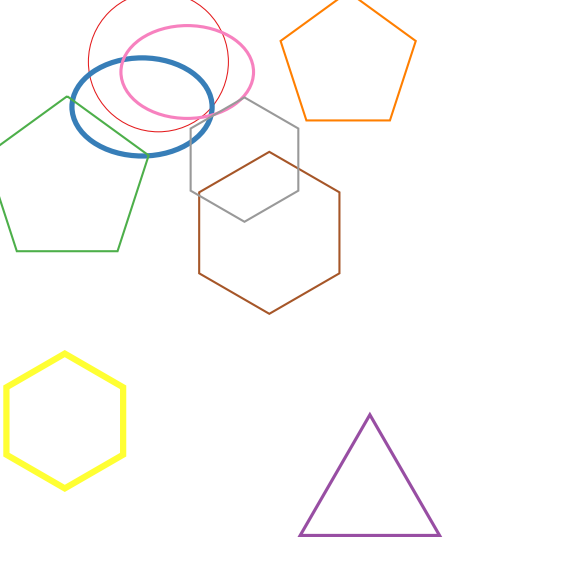[{"shape": "circle", "thickness": 0.5, "radius": 0.61, "center": [0.274, 0.892]}, {"shape": "oval", "thickness": 2.5, "radius": 0.61, "center": [0.246, 0.814]}, {"shape": "pentagon", "thickness": 1, "radius": 0.74, "center": [0.116, 0.684]}, {"shape": "triangle", "thickness": 1.5, "radius": 0.7, "center": [0.64, 0.142]}, {"shape": "pentagon", "thickness": 1, "radius": 0.62, "center": [0.603, 0.89]}, {"shape": "hexagon", "thickness": 3, "radius": 0.58, "center": [0.112, 0.27]}, {"shape": "hexagon", "thickness": 1, "radius": 0.7, "center": [0.466, 0.596]}, {"shape": "oval", "thickness": 1.5, "radius": 0.57, "center": [0.324, 0.874]}, {"shape": "hexagon", "thickness": 1, "radius": 0.54, "center": [0.423, 0.723]}]